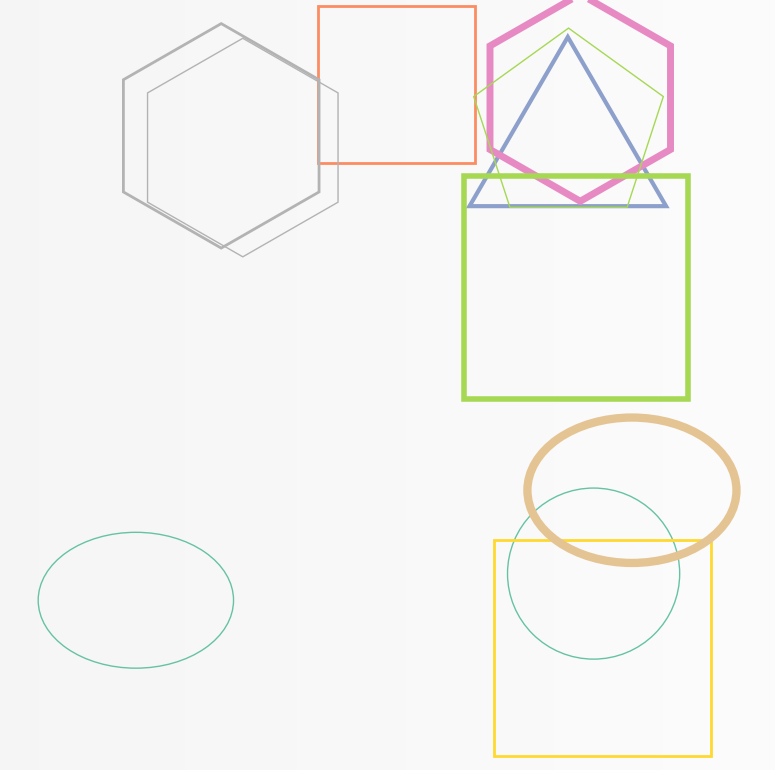[{"shape": "oval", "thickness": 0.5, "radius": 0.63, "center": [0.175, 0.22]}, {"shape": "circle", "thickness": 0.5, "radius": 0.56, "center": [0.766, 0.255]}, {"shape": "square", "thickness": 1, "radius": 0.51, "center": [0.512, 0.89]}, {"shape": "triangle", "thickness": 1.5, "radius": 0.73, "center": [0.733, 0.805]}, {"shape": "hexagon", "thickness": 2.5, "radius": 0.67, "center": [0.749, 0.873]}, {"shape": "pentagon", "thickness": 0.5, "radius": 0.64, "center": [0.734, 0.835]}, {"shape": "square", "thickness": 2, "radius": 0.72, "center": [0.744, 0.627]}, {"shape": "square", "thickness": 1, "radius": 0.7, "center": [0.778, 0.159]}, {"shape": "oval", "thickness": 3, "radius": 0.67, "center": [0.815, 0.363]}, {"shape": "hexagon", "thickness": 0.5, "radius": 0.71, "center": [0.313, 0.808]}, {"shape": "hexagon", "thickness": 1, "radius": 0.73, "center": [0.285, 0.824]}]